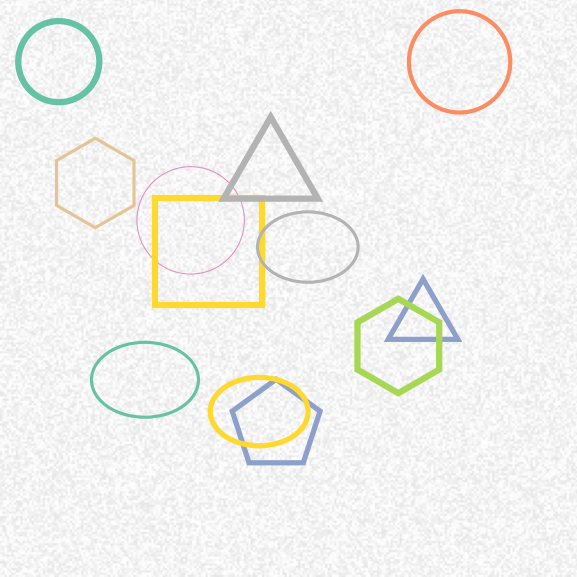[{"shape": "circle", "thickness": 3, "radius": 0.35, "center": [0.102, 0.892]}, {"shape": "oval", "thickness": 1.5, "radius": 0.46, "center": [0.251, 0.342]}, {"shape": "circle", "thickness": 2, "radius": 0.44, "center": [0.796, 0.892]}, {"shape": "pentagon", "thickness": 2.5, "radius": 0.4, "center": [0.478, 0.262]}, {"shape": "triangle", "thickness": 2.5, "radius": 0.35, "center": [0.733, 0.446]}, {"shape": "circle", "thickness": 0.5, "radius": 0.47, "center": [0.33, 0.618]}, {"shape": "hexagon", "thickness": 3, "radius": 0.41, "center": [0.69, 0.4]}, {"shape": "oval", "thickness": 2.5, "radius": 0.42, "center": [0.449, 0.286]}, {"shape": "square", "thickness": 3, "radius": 0.46, "center": [0.362, 0.563]}, {"shape": "hexagon", "thickness": 1.5, "radius": 0.39, "center": [0.165, 0.682]}, {"shape": "oval", "thickness": 1.5, "radius": 0.44, "center": [0.533, 0.571]}, {"shape": "triangle", "thickness": 3, "radius": 0.47, "center": [0.469, 0.702]}]